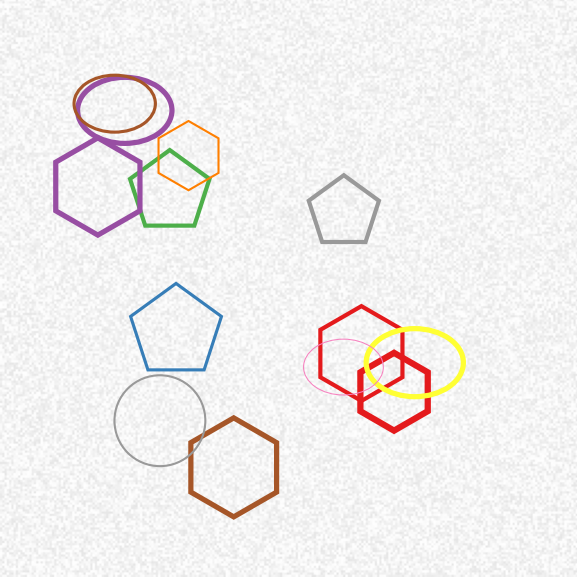[{"shape": "hexagon", "thickness": 3, "radius": 0.34, "center": [0.682, 0.321]}, {"shape": "hexagon", "thickness": 2, "radius": 0.41, "center": [0.626, 0.387]}, {"shape": "pentagon", "thickness": 1.5, "radius": 0.41, "center": [0.305, 0.426]}, {"shape": "pentagon", "thickness": 2, "radius": 0.36, "center": [0.294, 0.667]}, {"shape": "hexagon", "thickness": 2.5, "radius": 0.42, "center": [0.169, 0.676]}, {"shape": "oval", "thickness": 2.5, "radius": 0.41, "center": [0.216, 0.808]}, {"shape": "hexagon", "thickness": 1, "radius": 0.3, "center": [0.326, 0.73]}, {"shape": "oval", "thickness": 2.5, "radius": 0.42, "center": [0.718, 0.371]}, {"shape": "hexagon", "thickness": 2.5, "radius": 0.43, "center": [0.405, 0.19]}, {"shape": "oval", "thickness": 1.5, "radius": 0.35, "center": [0.199, 0.82]}, {"shape": "oval", "thickness": 0.5, "radius": 0.35, "center": [0.595, 0.364]}, {"shape": "pentagon", "thickness": 2, "radius": 0.32, "center": [0.595, 0.632]}, {"shape": "circle", "thickness": 1, "radius": 0.39, "center": [0.277, 0.271]}]